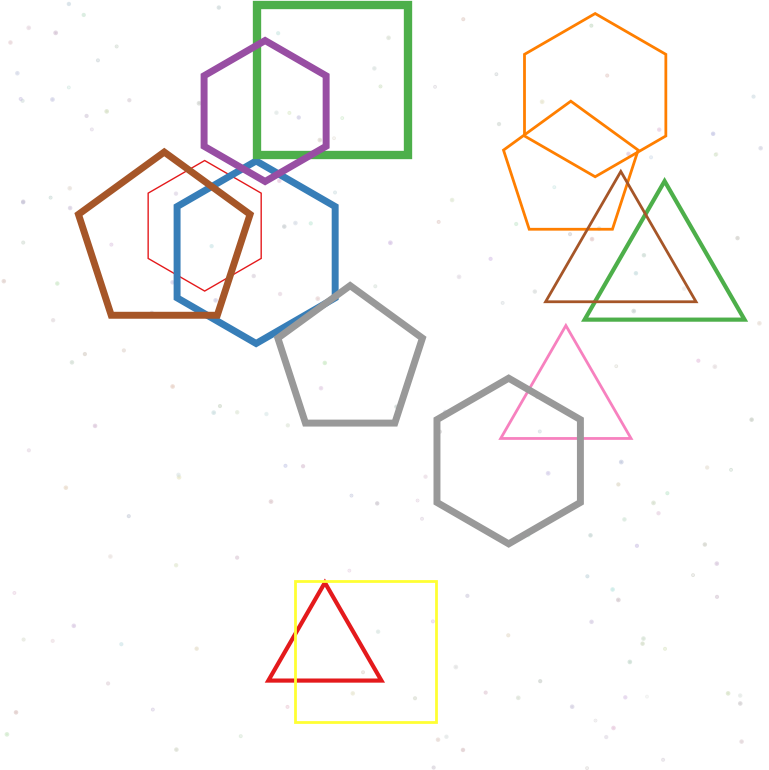[{"shape": "hexagon", "thickness": 0.5, "radius": 0.42, "center": [0.266, 0.707]}, {"shape": "triangle", "thickness": 1.5, "radius": 0.42, "center": [0.422, 0.159]}, {"shape": "hexagon", "thickness": 2.5, "radius": 0.59, "center": [0.333, 0.672]}, {"shape": "square", "thickness": 3, "radius": 0.49, "center": [0.432, 0.896]}, {"shape": "triangle", "thickness": 1.5, "radius": 0.6, "center": [0.863, 0.645]}, {"shape": "hexagon", "thickness": 2.5, "radius": 0.46, "center": [0.344, 0.856]}, {"shape": "hexagon", "thickness": 1, "radius": 0.53, "center": [0.773, 0.876]}, {"shape": "pentagon", "thickness": 1, "radius": 0.46, "center": [0.741, 0.777]}, {"shape": "square", "thickness": 1, "radius": 0.46, "center": [0.474, 0.154]}, {"shape": "pentagon", "thickness": 2.5, "radius": 0.59, "center": [0.213, 0.685]}, {"shape": "triangle", "thickness": 1, "radius": 0.56, "center": [0.806, 0.665]}, {"shape": "triangle", "thickness": 1, "radius": 0.49, "center": [0.735, 0.479]}, {"shape": "pentagon", "thickness": 2.5, "radius": 0.49, "center": [0.455, 0.53]}, {"shape": "hexagon", "thickness": 2.5, "radius": 0.54, "center": [0.661, 0.401]}]